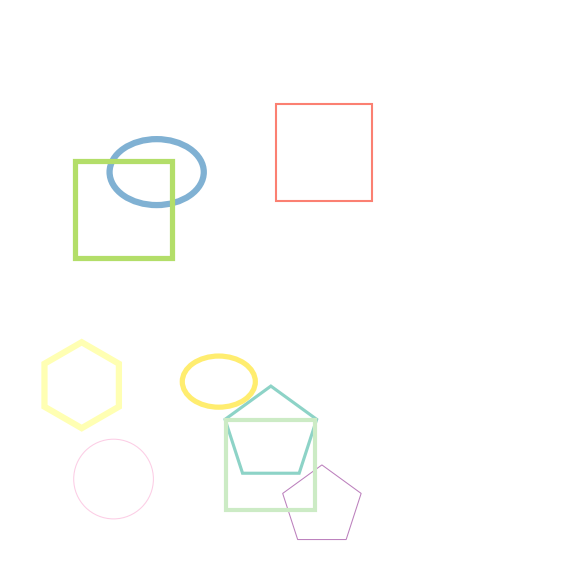[{"shape": "pentagon", "thickness": 1.5, "radius": 0.42, "center": [0.469, 0.247]}, {"shape": "hexagon", "thickness": 3, "radius": 0.37, "center": [0.141, 0.332]}, {"shape": "square", "thickness": 1, "radius": 0.42, "center": [0.561, 0.735]}, {"shape": "oval", "thickness": 3, "radius": 0.41, "center": [0.271, 0.701]}, {"shape": "square", "thickness": 2.5, "radius": 0.42, "center": [0.213, 0.636]}, {"shape": "circle", "thickness": 0.5, "radius": 0.35, "center": [0.197, 0.17]}, {"shape": "pentagon", "thickness": 0.5, "radius": 0.36, "center": [0.557, 0.123]}, {"shape": "square", "thickness": 2, "radius": 0.39, "center": [0.468, 0.194]}, {"shape": "oval", "thickness": 2.5, "radius": 0.32, "center": [0.379, 0.338]}]